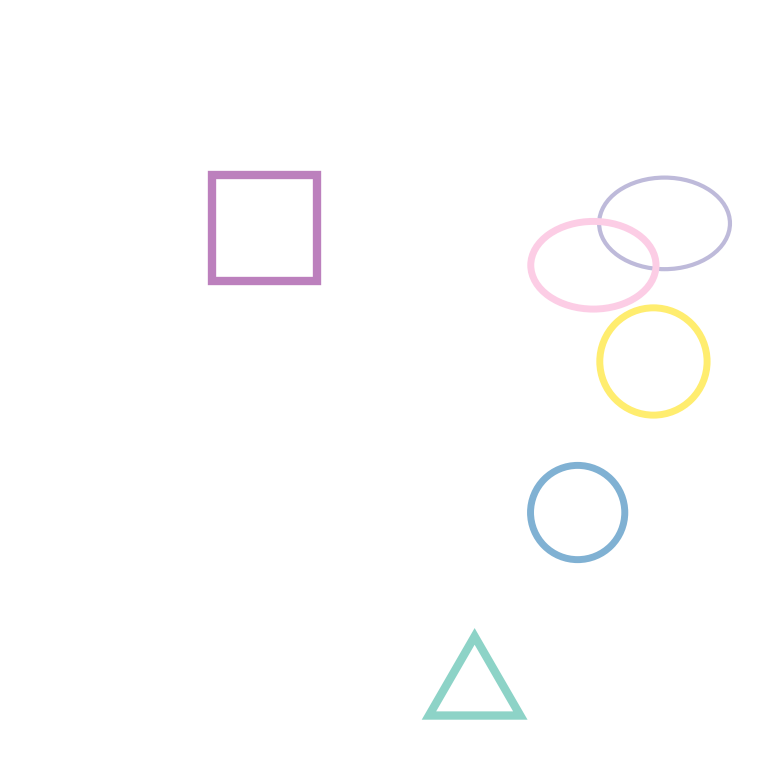[{"shape": "triangle", "thickness": 3, "radius": 0.34, "center": [0.616, 0.105]}, {"shape": "oval", "thickness": 1.5, "radius": 0.42, "center": [0.863, 0.71]}, {"shape": "circle", "thickness": 2.5, "radius": 0.31, "center": [0.75, 0.334]}, {"shape": "oval", "thickness": 2.5, "radius": 0.41, "center": [0.771, 0.656]}, {"shape": "square", "thickness": 3, "radius": 0.34, "center": [0.344, 0.704]}, {"shape": "circle", "thickness": 2.5, "radius": 0.35, "center": [0.849, 0.531]}]